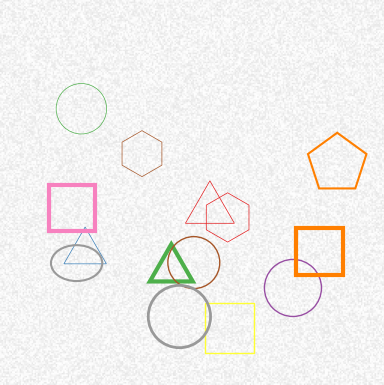[{"shape": "triangle", "thickness": 0.5, "radius": 0.37, "center": [0.545, 0.457]}, {"shape": "hexagon", "thickness": 0.5, "radius": 0.32, "center": [0.591, 0.435]}, {"shape": "triangle", "thickness": 0.5, "radius": 0.32, "center": [0.221, 0.347]}, {"shape": "circle", "thickness": 0.5, "radius": 0.33, "center": [0.211, 0.718]}, {"shape": "triangle", "thickness": 3, "radius": 0.32, "center": [0.445, 0.301]}, {"shape": "circle", "thickness": 1, "radius": 0.37, "center": [0.761, 0.252]}, {"shape": "pentagon", "thickness": 1.5, "radius": 0.4, "center": [0.876, 0.575]}, {"shape": "square", "thickness": 3, "radius": 0.3, "center": [0.83, 0.348]}, {"shape": "square", "thickness": 1, "radius": 0.32, "center": [0.596, 0.149]}, {"shape": "hexagon", "thickness": 0.5, "radius": 0.3, "center": [0.369, 0.601]}, {"shape": "circle", "thickness": 1, "radius": 0.34, "center": [0.503, 0.318]}, {"shape": "square", "thickness": 3, "radius": 0.3, "center": [0.187, 0.46]}, {"shape": "oval", "thickness": 1.5, "radius": 0.33, "center": [0.199, 0.317]}, {"shape": "circle", "thickness": 2, "radius": 0.4, "center": [0.466, 0.178]}]